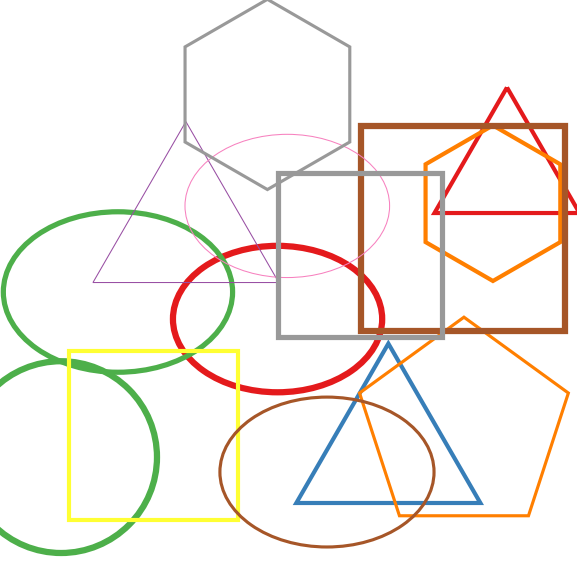[{"shape": "oval", "thickness": 3, "radius": 0.91, "center": [0.481, 0.447]}, {"shape": "triangle", "thickness": 2, "radius": 0.72, "center": [0.878, 0.703]}, {"shape": "triangle", "thickness": 2, "radius": 0.92, "center": [0.672, 0.22]}, {"shape": "oval", "thickness": 2.5, "radius": 0.99, "center": [0.204, 0.494]}, {"shape": "circle", "thickness": 3, "radius": 0.83, "center": [0.106, 0.208]}, {"shape": "triangle", "thickness": 0.5, "radius": 0.93, "center": [0.322, 0.603]}, {"shape": "hexagon", "thickness": 2, "radius": 0.67, "center": [0.854, 0.647]}, {"shape": "pentagon", "thickness": 1.5, "radius": 0.95, "center": [0.803, 0.26]}, {"shape": "square", "thickness": 2, "radius": 0.73, "center": [0.266, 0.245]}, {"shape": "oval", "thickness": 1.5, "radius": 0.93, "center": [0.566, 0.182]}, {"shape": "square", "thickness": 3, "radius": 0.89, "center": [0.802, 0.604]}, {"shape": "oval", "thickness": 0.5, "radius": 0.89, "center": [0.497, 0.643]}, {"shape": "hexagon", "thickness": 1.5, "radius": 0.82, "center": [0.463, 0.836]}, {"shape": "square", "thickness": 2.5, "radius": 0.71, "center": [0.624, 0.557]}]